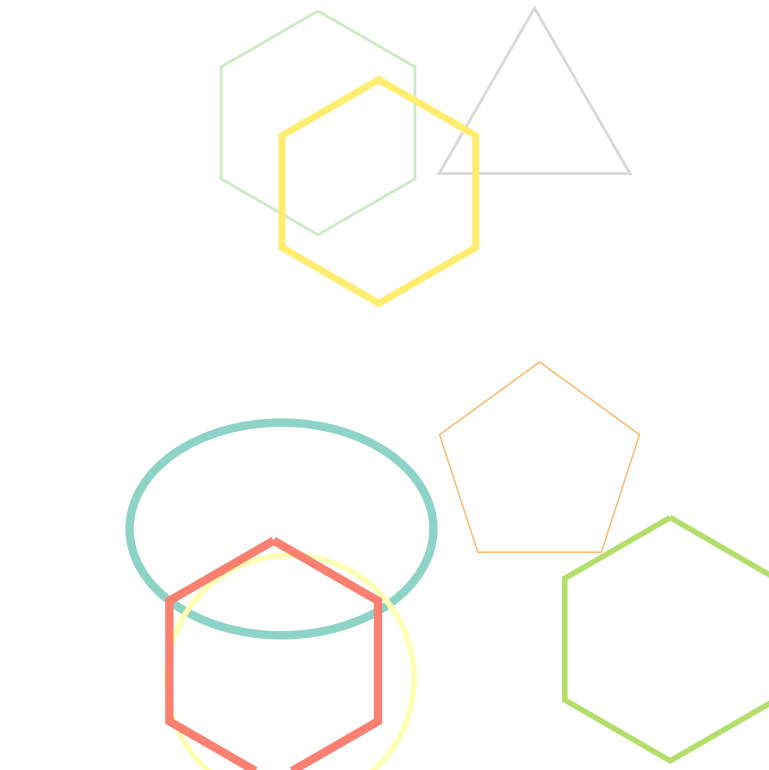[{"shape": "oval", "thickness": 3, "radius": 0.99, "center": [0.366, 0.313]}, {"shape": "circle", "thickness": 2, "radius": 0.8, "center": [0.377, 0.119]}, {"shape": "hexagon", "thickness": 3, "radius": 0.78, "center": [0.355, 0.141]}, {"shape": "pentagon", "thickness": 0.5, "radius": 0.68, "center": [0.701, 0.393]}, {"shape": "hexagon", "thickness": 2, "radius": 0.79, "center": [0.87, 0.17]}, {"shape": "triangle", "thickness": 1, "radius": 0.72, "center": [0.694, 0.846]}, {"shape": "hexagon", "thickness": 1, "radius": 0.73, "center": [0.413, 0.84]}, {"shape": "hexagon", "thickness": 2.5, "radius": 0.73, "center": [0.492, 0.751]}]